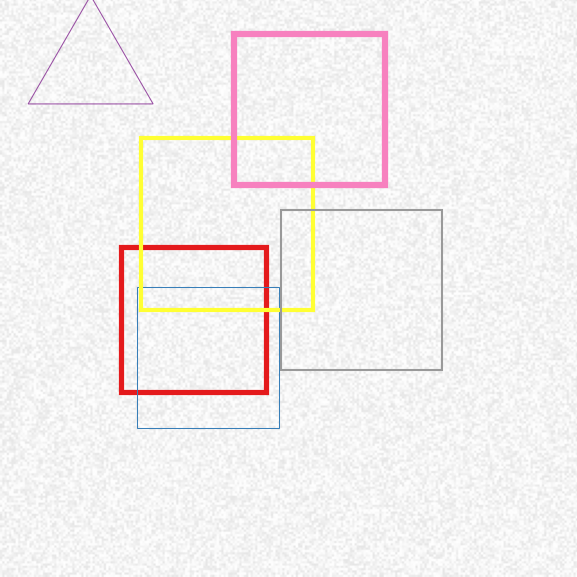[{"shape": "square", "thickness": 2.5, "radius": 0.63, "center": [0.335, 0.445]}, {"shape": "square", "thickness": 0.5, "radius": 0.61, "center": [0.36, 0.38]}, {"shape": "triangle", "thickness": 0.5, "radius": 0.62, "center": [0.157, 0.882]}, {"shape": "square", "thickness": 2, "radius": 0.74, "center": [0.393, 0.611]}, {"shape": "square", "thickness": 3, "radius": 0.65, "center": [0.536, 0.81]}, {"shape": "square", "thickness": 1, "radius": 0.7, "center": [0.626, 0.497]}]